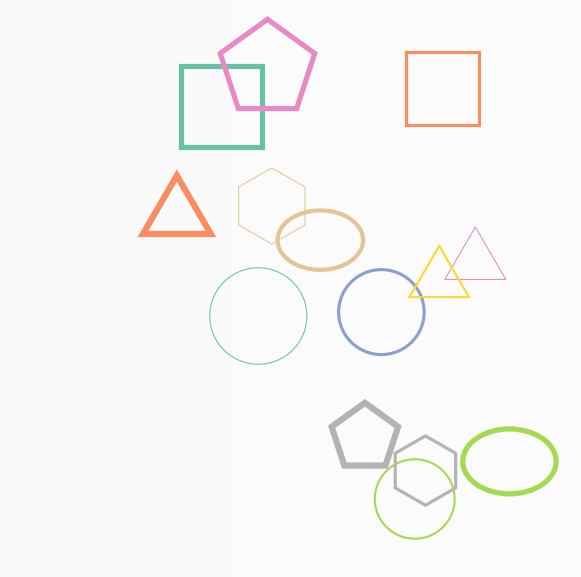[{"shape": "circle", "thickness": 0.5, "radius": 0.42, "center": [0.444, 0.452]}, {"shape": "square", "thickness": 2.5, "radius": 0.35, "center": [0.382, 0.814]}, {"shape": "triangle", "thickness": 3, "radius": 0.34, "center": [0.304, 0.628]}, {"shape": "square", "thickness": 1.5, "radius": 0.31, "center": [0.761, 0.846]}, {"shape": "circle", "thickness": 1.5, "radius": 0.37, "center": [0.656, 0.459]}, {"shape": "pentagon", "thickness": 2.5, "radius": 0.43, "center": [0.46, 0.88]}, {"shape": "triangle", "thickness": 0.5, "radius": 0.3, "center": [0.818, 0.546]}, {"shape": "oval", "thickness": 2.5, "radius": 0.4, "center": [0.876, 0.2]}, {"shape": "circle", "thickness": 1, "radius": 0.34, "center": [0.714, 0.135]}, {"shape": "triangle", "thickness": 1, "radius": 0.3, "center": [0.756, 0.514]}, {"shape": "oval", "thickness": 2, "radius": 0.37, "center": [0.551, 0.583]}, {"shape": "hexagon", "thickness": 0.5, "radius": 0.33, "center": [0.468, 0.643]}, {"shape": "pentagon", "thickness": 3, "radius": 0.3, "center": [0.628, 0.242]}, {"shape": "hexagon", "thickness": 1.5, "radius": 0.3, "center": [0.732, 0.184]}]